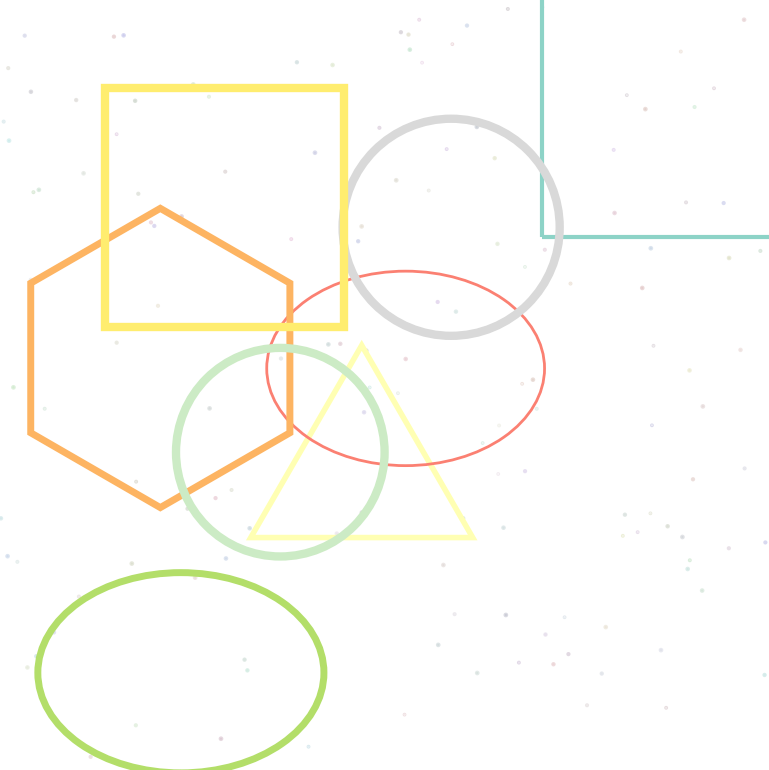[{"shape": "square", "thickness": 1.5, "radius": 0.88, "center": [0.881, 0.869]}, {"shape": "triangle", "thickness": 2, "radius": 0.83, "center": [0.47, 0.385]}, {"shape": "oval", "thickness": 1, "radius": 0.9, "center": [0.527, 0.522]}, {"shape": "hexagon", "thickness": 2.5, "radius": 0.97, "center": [0.208, 0.535]}, {"shape": "oval", "thickness": 2.5, "radius": 0.93, "center": [0.235, 0.126]}, {"shape": "circle", "thickness": 3, "radius": 0.7, "center": [0.586, 0.705]}, {"shape": "circle", "thickness": 3, "radius": 0.68, "center": [0.364, 0.413]}, {"shape": "square", "thickness": 3, "radius": 0.78, "center": [0.292, 0.731]}]